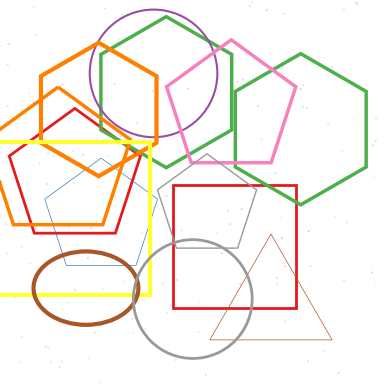[{"shape": "square", "thickness": 2, "radius": 0.8, "center": [0.608, 0.359]}, {"shape": "pentagon", "thickness": 2, "radius": 0.9, "center": [0.194, 0.539]}, {"shape": "pentagon", "thickness": 0.5, "radius": 0.77, "center": [0.263, 0.435]}, {"shape": "hexagon", "thickness": 2.5, "radius": 0.98, "center": [0.432, 0.761]}, {"shape": "hexagon", "thickness": 2.5, "radius": 0.98, "center": [0.781, 0.664]}, {"shape": "circle", "thickness": 1.5, "radius": 0.83, "center": [0.399, 0.809]}, {"shape": "hexagon", "thickness": 3, "radius": 0.87, "center": [0.256, 0.716]}, {"shape": "pentagon", "thickness": 2.5, "radius": 0.99, "center": [0.151, 0.576]}, {"shape": "square", "thickness": 3, "radius": 0.99, "center": [0.19, 0.432]}, {"shape": "oval", "thickness": 3, "radius": 0.68, "center": [0.223, 0.252]}, {"shape": "triangle", "thickness": 0.5, "radius": 0.92, "center": [0.704, 0.209]}, {"shape": "pentagon", "thickness": 2.5, "radius": 0.88, "center": [0.6, 0.72]}, {"shape": "pentagon", "thickness": 1, "radius": 0.68, "center": [0.538, 0.465]}, {"shape": "circle", "thickness": 2, "radius": 0.77, "center": [0.501, 0.223]}]